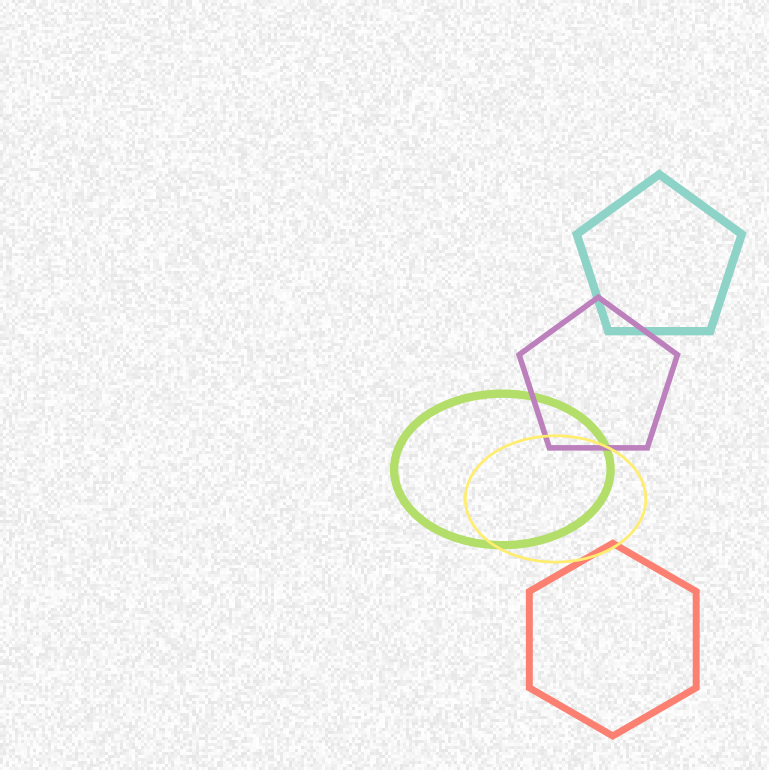[{"shape": "pentagon", "thickness": 3, "radius": 0.56, "center": [0.856, 0.661]}, {"shape": "hexagon", "thickness": 2.5, "radius": 0.63, "center": [0.796, 0.169]}, {"shape": "oval", "thickness": 3, "radius": 0.7, "center": [0.652, 0.39]}, {"shape": "pentagon", "thickness": 2, "radius": 0.54, "center": [0.777, 0.506]}, {"shape": "oval", "thickness": 1, "radius": 0.59, "center": [0.721, 0.352]}]